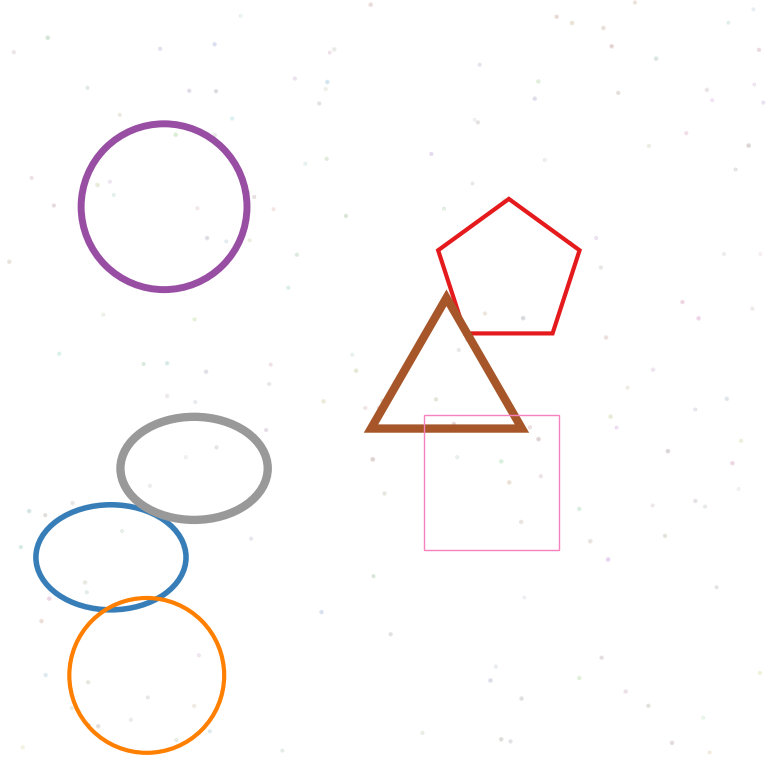[{"shape": "pentagon", "thickness": 1.5, "radius": 0.48, "center": [0.661, 0.645]}, {"shape": "oval", "thickness": 2, "radius": 0.49, "center": [0.144, 0.276]}, {"shape": "circle", "thickness": 2.5, "radius": 0.54, "center": [0.213, 0.732]}, {"shape": "circle", "thickness": 1.5, "radius": 0.5, "center": [0.191, 0.123]}, {"shape": "triangle", "thickness": 3, "radius": 0.57, "center": [0.58, 0.5]}, {"shape": "square", "thickness": 0.5, "radius": 0.44, "center": [0.638, 0.373]}, {"shape": "oval", "thickness": 3, "radius": 0.48, "center": [0.252, 0.392]}]